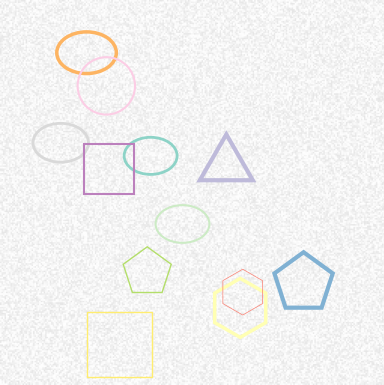[{"shape": "oval", "thickness": 2, "radius": 0.34, "center": [0.391, 0.595]}, {"shape": "hexagon", "thickness": 2.5, "radius": 0.38, "center": [0.624, 0.2]}, {"shape": "triangle", "thickness": 3, "radius": 0.4, "center": [0.588, 0.572]}, {"shape": "hexagon", "thickness": 0.5, "radius": 0.3, "center": [0.63, 0.241]}, {"shape": "pentagon", "thickness": 3, "radius": 0.4, "center": [0.789, 0.265]}, {"shape": "oval", "thickness": 2.5, "radius": 0.39, "center": [0.225, 0.863]}, {"shape": "pentagon", "thickness": 1, "radius": 0.33, "center": [0.382, 0.293]}, {"shape": "circle", "thickness": 1.5, "radius": 0.37, "center": [0.276, 0.777]}, {"shape": "oval", "thickness": 2, "radius": 0.36, "center": [0.158, 0.629]}, {"shape": "square", "thickness": 1.5, "radius": 0.32, "center": [0.284, 0.562]}, {"shape": "oval", "thickness": 1.5, "radius": 0.35, "center": [0.474, 0.418]}, {"shape": "square", "thickness": 1, "radius": 0.42, "center": [0.31, 0.105]}]